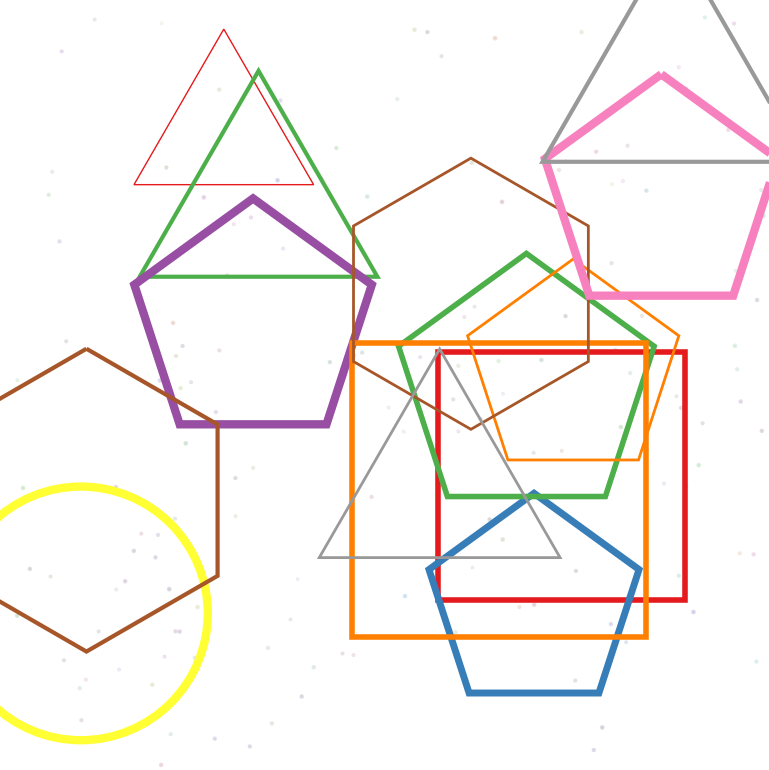[{"shape": "triangle", "thickness": 0.5, "radius": 0.67, "center": [0.291, 0.828]}, {"shape": "square", "thickness": 2, "radius": 0.8, "center": [0.729, 0.382]}, {"shape": "pentagon", "thickness": 2.5, "radius": 0.72, "center": [0.694, 0.216]}, {"shape": "triangle", "thickness": 1.5, "radius": 0.89, "center": [0.336, 0.73]}, {"shape": "pentagon", "thickness": 2, "radius": 0.87, "center": [0.684, 0.496]}, {"shape": "pentagon", "thickness": 3, "radius": 0.81, "center": [0.329, 0.58]}, {"shape": "square", "thickness": 2, "radius": 0.96, "center": [0.648, 0.364]}, {"shape": "pentagon", "thickness": 1, "radius": 0.72, "center": [0.744, 0.519]}, {"shape": "circle", "thickness": 3, "radius": 0.82, "center": [0.105, 0.203]}, {"shape": "hexagon", "thickness": 1, "radius": 0.88, "center": [0.612, 0.619]}, {"shape": "hexagon", "thickness": 1.5, "radius": 0.98, "center": [0.112, 0.35]}, {"shape": "pentagon", "thickness": 3, "radius": 0.79, "center": [0.859, 0.745]}, {"shape": "triangle", "thickness": 1, "radius": 0.9, "center": [0.571, 0.366]}, {"shape": "triangle", "thickness": 1.5, "radius": 0.98, "center": [0.874, 0.888]}]